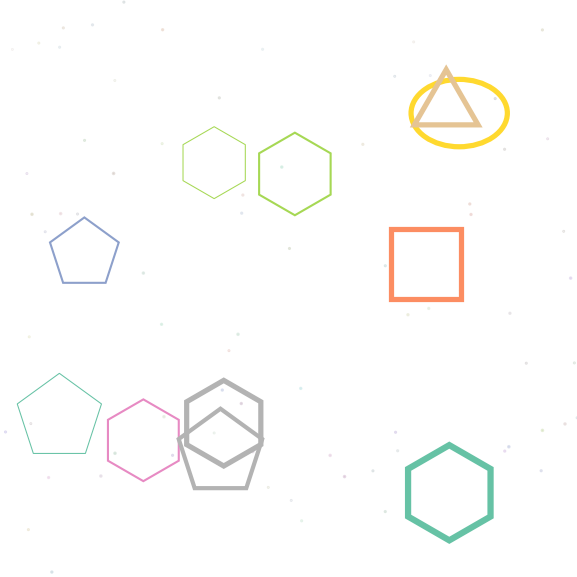[{"shape": "hexagon", "thickness": 3, "radius": 0.41, "center": [0.778, 0.146]}, {"shape": "pentagon", "thickness": 0.5, "radius": 0.38, "center": [0.103, 0.276]}, {"shape": "square", "thickness": 2.5, "radius": 0.3, "center": [0.737, 0.543]}, {"shape": "pentagon", "thickness": 1, "radius": 0.31, "center": [0.146, 0.56]}, {"shape": "hexagon", "thickness": 1, "radius": 0.35, "center": [0.248, 0.237]}, {"shape": "hexagon", "thickness": 1, "radius": 0.36, "center": [0.511, 0.698]}, {"shape": "hexagon", "thickness": 0.5, "radius": 0.31, "center": [0.371, 0.717]}, {"shape": "oval", "thickness": 2.5, "radius": 0.42, "center": [0.795, 0.803]}, {"shape": "triangle", "thickness": 2.5, "radius": 0.32, "center": [0.773, 0.815]}, {"shape": "hexagon", "thickness": 2.5, "radius": 0.37, "center": [0.387, 0.266]}, {"shape": "pentagon", "thickness": 2, "radius": 0.38, "center": [0.382, 0.215]}]